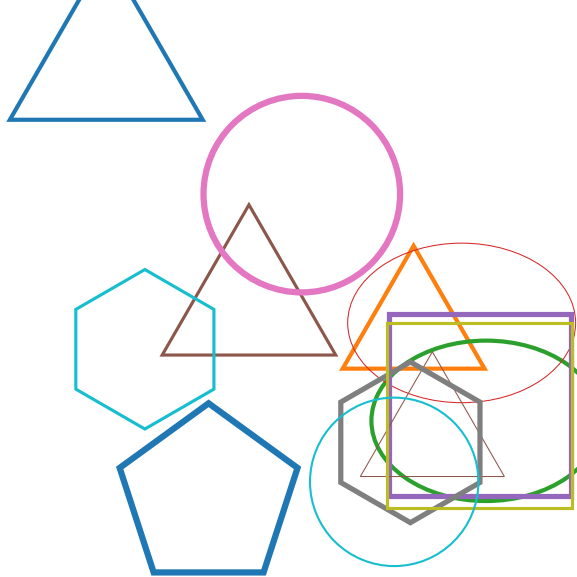[{"shape": "pentagon", "thickness": 3, "radius": 0.81, "center": [0.361, 0.139]}, {"shape": "triangle", "thickness": 2, "radius": 0.96, "center": [0.184, 0.888]}, {"shape": "triangle", "thickness": 2, "radius": 0.71, "center": [0.716, 0.432]}, {"shape": "oval", "thickness": 2, "radius": 0.99, "center": [0.842, 0.27]}, {"shape": "oval", "thickness": 0.5, "radius": 0.99, "center": [0.799, 0.44]}, {"shape": "square", "thickness": 2.5, "radius": 0.79, "center": [0.832, 0.297]}, {"shape": "triangle", "thickness": 0.5, "radius": 0.72, "center": [0.749, 0.246]}, {"shape": "triangle", "thickness": 1.5, "radius": 0.87, "center": [0.431, 0.471]}, {"shape": "circle", "thickness": 3, "radius": 0.85, "center": [0.523, 0.663]}, {"shape": "hexagon", "thickness": 2.5, "radius": 0.7, "center": [0.711, 0.233]}, {"shape": "square", "thickness": 1.5, "radius": 0.8, "center": [0.83, 0.28]}, {"shape": "hexagon", "thickness": 1.5, "radius": 0.69, "center": [0.251, 0.394]}, {"shape": "circle", "thickness": 1, "radius": 0.73, "center": [0.683, 0.165]}]